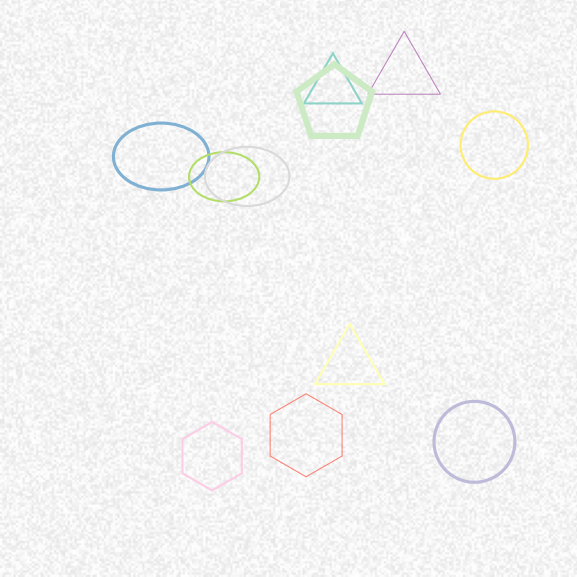[{"shape": "triangle", "thickness": 1, "radius": 0.29, "center": [0.576, 0.849]}, {"shape": "triangle", "thickness": 1, "radius": 0.35, "center": [0.606, 0.369]}, {"shape": "circle", "thickness": 1.5, "radius": 0.35, "center": [0.822, 0.234]}, {"shape": "hexagon", "thickness": 0.5, "radius": 0.36, "center": [0.53, 0.245]}, {"shape": "oval", "thickness": 1.5, "radius": 0.41, "center": [0.279, 0.728]}, {"shape": "oval", "thickness": 1, "radius": 0.3, "center": [0.388, 0.693]}, {"shape": "hexagon", "thickness": 1, "radius": 0.3, "center": [0.367, 0.209]}, {"shape": "oval", "thickness": 1, "radius": 0.37, "center": [0.428, 0.694]}, {"shape": "triangle", "thickness": 0.5, "radius": 0.36, "center": [0.7, 0.872]}, {"shape": "pentagon", "thickness": 3, "radius": 0.34, "center": [0.579, 0.819]}, {"shape": "circle", "thickness": 1, "radius": 0.29, "center": [0.856, 0.748]}]